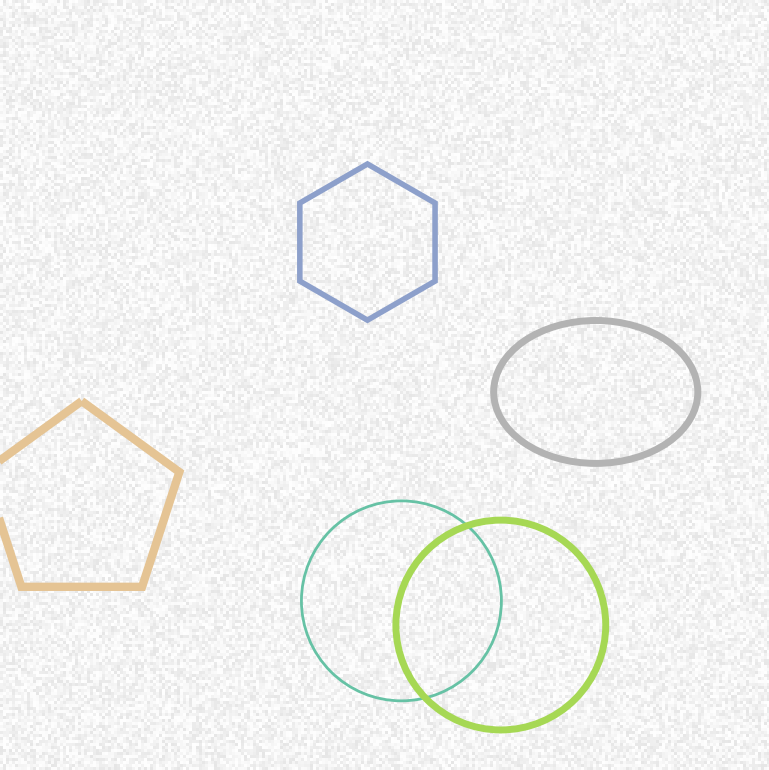[{"shape": "circle", "thickness": 1, "radius": 0.65, "center": [0.521, 0.22]}, {"shape": "hexagon", "thickness": 2, "radius": 0.51, "center": [0.477, 0.686]}, {"shape": "circle", "thickness": 2.5, "radius": 0.68, "center": [0.65, 0.188]}, {"shape": "pentagon", "thickness": 3, "radius": 0.67, "center": [0.106, 0.346]}, {"shape": "oval", "thickness": 2.5, "radius": 0.66, "center": [0.774, 0.491]}]